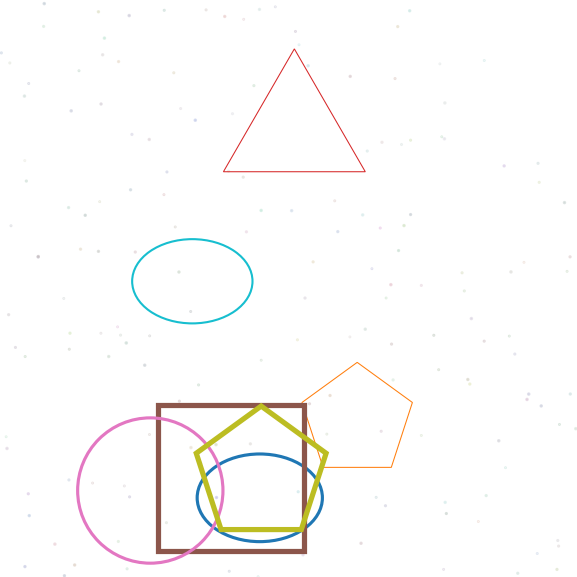[{"shape": "oval", "thickness": 1.5, "radius": 0.54, "center": [0.45, 0.137]}, {"shape": "pentagon", "thickness": 0.5, "radius": 0.5, "center": [0.619, 0.271]}, {"shape": "triangle", "thickness": 0.5, "radius": 0.71, "center": [0.51, 0.773]}, {"shape": "square", "thickness": 2.5, "radius": 0.63, "center": [0.399, 0.172]}, {"shape": "circle", "thickness": 1.5, "radius": 0.63, "center": [0.26, 0.15]}, {"shape": "pentagon", "thickness": 2.5, "radius": 0.59, "center": [0.452, 0.178]}, {"shape": "oval", "thickness": 1, "radius": 0.52, "center": [0.333, 0.512]}]